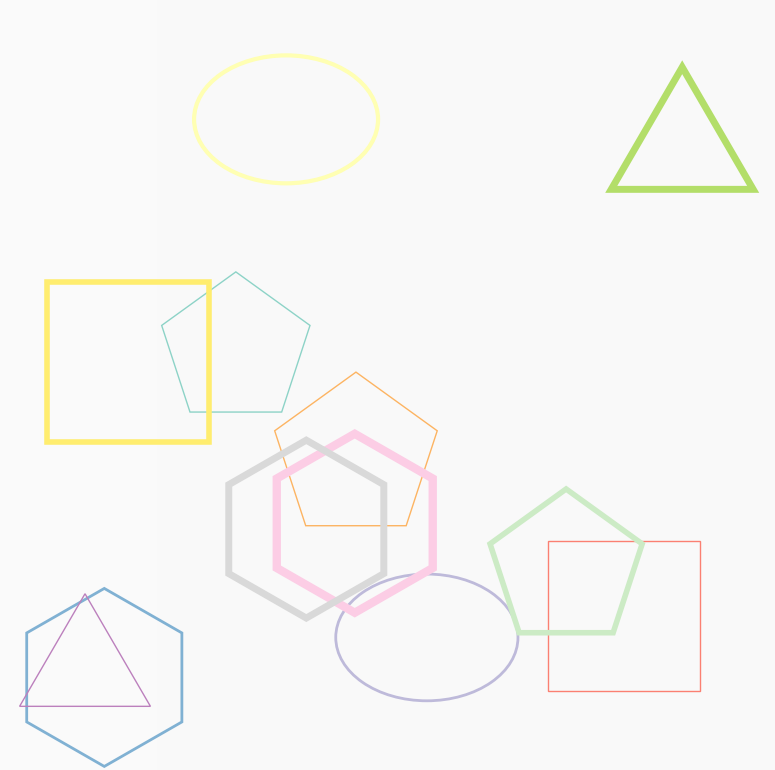[{"shape": "pentagon", "thickness": 0.5, "radius": 0.5, "center": [0.304, 0.546]}, {"shape": "oval", "thickness": 1.5, "radius": 0.59, "center": [0.369, 0.845]}, {"shape": "oval", "thickness": 1, "radius": 0.59, "center": [0.551, 0.172]}, {"shape": "square", "thickness": 0.5, "radius": 0.49, "center": [0.806, 0.2]}, {"shape": "hexagon", "thickness": 1, "radius": 0.58, "center": [0.135, 0.12]}, {"shape": "pentagon", "thickness": 0.5, "radius": 0.55, "center": [0.459, 0.406]}, {"shape": "triangle", "thickness": 2.5, "radius": 0.53, "center": [0.88, 0.807]}, {"shape": "hexagon", "thickness": 3, "radius": 0.58, "center": [0.458, 0.32]}, {"shape": "hexagon", "thickness": 2.5, "radius": 0.58, "center": [0.395, 0.313]}, {"shape": "triangle", "thickness": 0.5, "radius": 0.49, "center": [0.11, 0.131]}, {"shape": "pentagon", "thickness": 2, "radius": 0.52, "center": [0.73, 0.262]}, {"shape": "square", "thickness": 2, "radius": 0.52, "center": [0.165, 0.53]}]